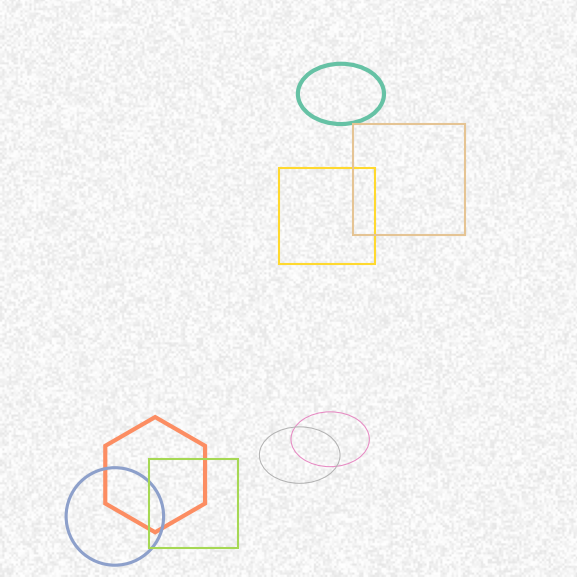[{"shape": "oval", "thickness": 2, "radius": 0.37, "center": [0.59, 0.837]}, {"shape": "hexagon", "thickness": 2, "radius": 0.5, "center": [0.269, 0.177]}, {"shape": "circle", "thickness": 1.5, "radius": 0.42, "center": [0.199, 0.105]}, {"shape": "oval", "thickness": 0.5, "radius": 0.34, "center": [0.572, 0.239]}, {"shape": "square", "thickness": 1, "radius": 0.39, "center": [0.336, 0.128]}, {"shape": "square", "thickness": 1, "radius": 0.41, "center": [0.566, 0.626]}, {"shape": "square", "thickness": 1, "radius": 0.48, "center": [0.709, 0.688]}, {"shape": "oval", "thickness": 0.5, "radius": 0.35, "center": [0.519, 0.211]}]